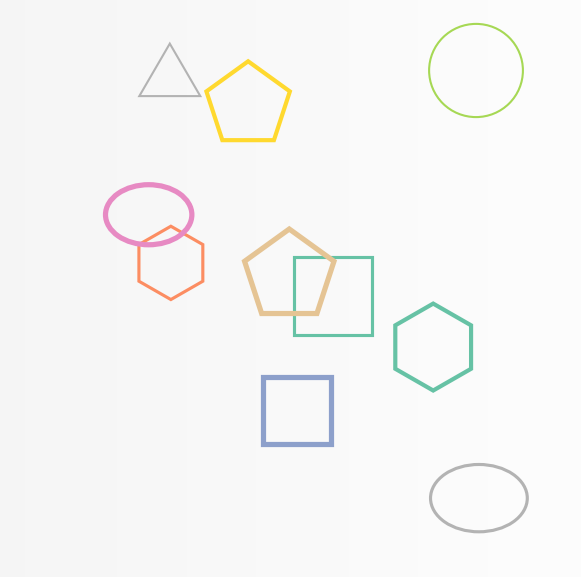[{"shape": "square", "thickness": 1.5, "radius": 0.33, "center": [0.573, 0.487]}, {"shape": "hexagon", "thickness": 2, "radius": 0.38, "center": [0.745, 0.398]}, {"shape": "hexagon", "thickness": 1.5, "radius": 0.32, "center": [0.294, 0.544]}, {"shape": "square", "thickness": 2.5, "radius": 0.29, "center": [0.511, 0.288]}, {"shape": "oval", "thickness": 2.5, "radius": 0.37, "center": [0.256, 0.627]}, {"shape": "circle", "thickness": 1, "radius": 0.4, "center": [0.819, 0.877]}, {"shape": "pentagon", "thickness": 2, "radius": 0.38, "center": [0.427, 0.817]}, {"shape": "pentagon", "thickness": 2.5, "radius": 0.4, "center": [0.498, 0.522]}, {"shape": "triangle", "thickness": 1, "radius": 0.3, "center": [0.292, 0.863]}, {"shape": "oval", "thickness": 1.5, "radius": 0.42, "center": [0.824, 0.137]}]